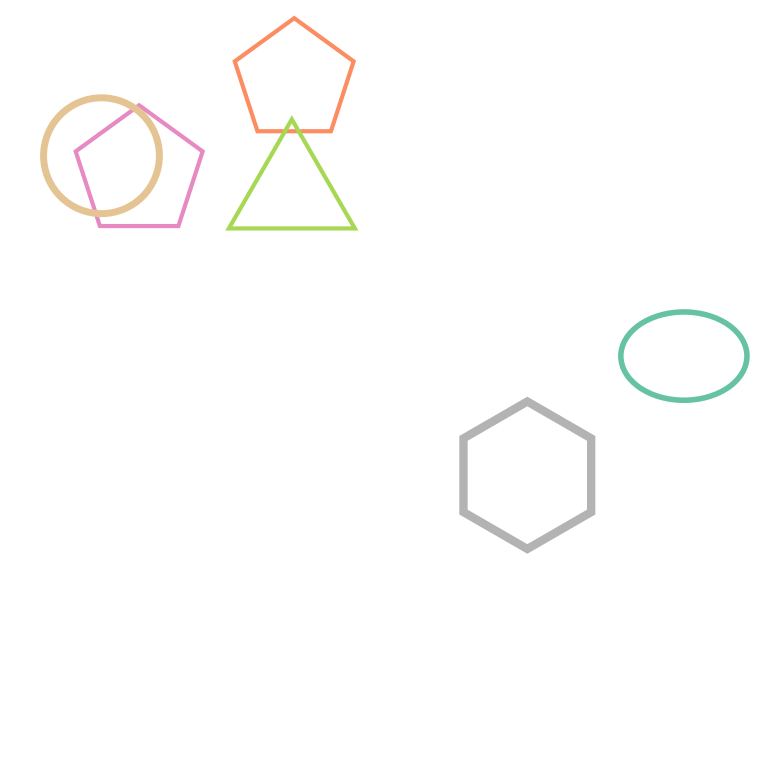[{"shape": "oval", "thickness": 2, "radius": 0.41, "center": [0.888, 0.538]}, {"shape": "pentagon", "thickness": 1.5, "radius": 0.41, "center": [0.382, 0.895]}, {"shape": "pentagon", "thickness": 1.5, "radius": 0.43, "center": [0.181, 0.777]}, {"shape": "triangle", "thickness": 1.5, "radius": 0.47, "center": [0.379, 0.751]}, {"shape": "circle", "thickness": 2.5, "radius": 0.38, "center": [0.132, 0.798]}, {"shape": "hexagon", "thickness": 3, "radius": 0.48, "center": [0.685, 0.383]}]